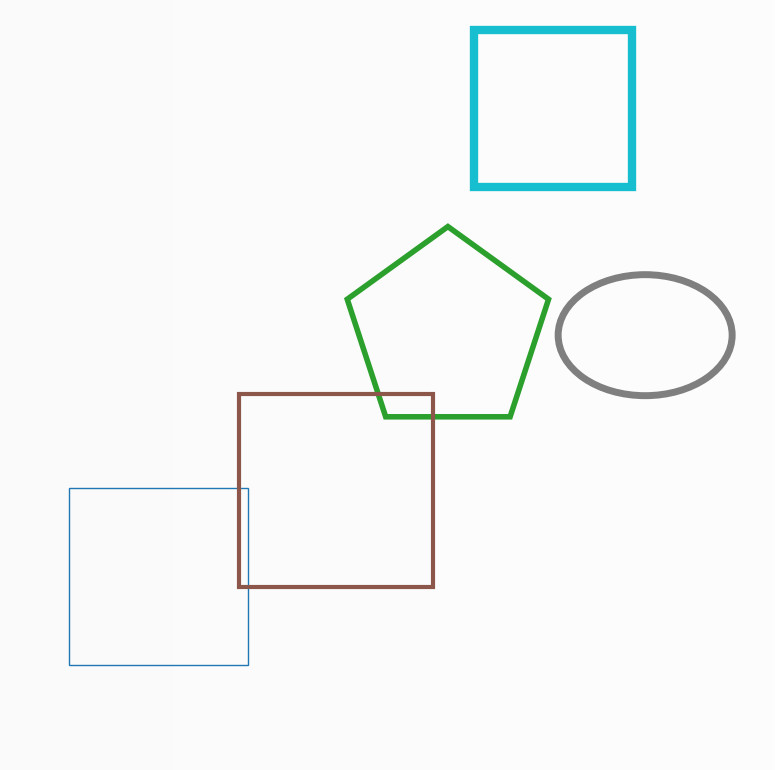[{"shape": "square", "thickness": 0.5, "radius": 0.58, "center": [0.204, 0.251]}, {"shape": "pentagon", "thickness": 2, "radius": 0.68, "center": [0.578, 0.569]}, {"shape": "square", "thickness": 1.5, "radius": 0.63, "center": [0.433, 0.363]}, {"shape": "oval", "thickness": 2.5, "radius": 0.56, "center": [0.832, 0.565]}, {"shape": "square", "thickness": 3, "radius": 0.51, "center": [0.714, 0.859]}]